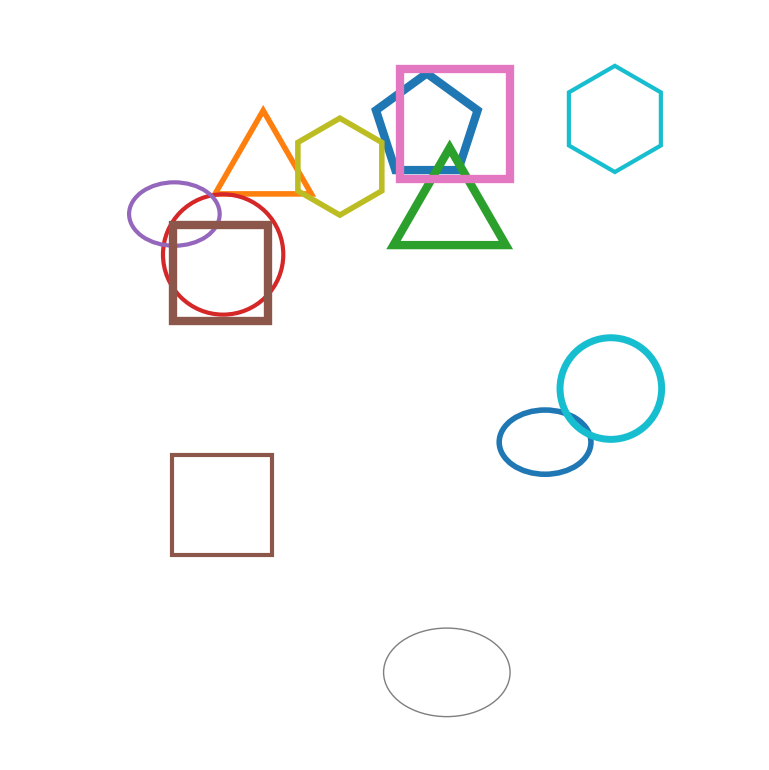[{"shape": "pentagon", "thickness": 3, "radius": 0.35, "center": [0.554, 0.835]}, {"shape": "oval", "thickness": 2, "radius": 0.3, "center": [0.708, 0.426]}, {"shape": "triangle", "thickness": 2, "radius": 0.36, "center": [0.342, 0.784]}, {"shape": "triangle", "thickness": 3, "radius": 0.42, "center": [0.584, 0.724]}, {"shape": "circle", "thickness": 1.5, "radius": 0.39, "center": [0.29, 0.67]}, {"shape": "oval", "thickness": 1.5, "radius": 0.29, "center": [0.226, 0.722]}, {"shape": "square", "thickness": 3, "radius": 0.31, "center": [0.287, 0.645]}, {"shape": "square", "thickness": 1.5, "radius": 0.32, "center": [0.289, 0.344]}, {"shape": "square", "thickness": 3, "radius": 0.36, "center": [0.591, 0.839]}, {"shape": "oval", "thickness": 0.5, "radius": 0.41, "center": [0.58, 0.127]}, {"shape": "hexagon", "thickness": 2, "radius": 0.31, "center": [0.441, 0.784]}, {"shape": "hexagon", "thickness": 1.5, "radius": 0.34, "center": [0.799, 0.846]}, {"shape": "circle", "thickness": 2.5, "radius": 0.33, "center": [0.793, 0.495]}]